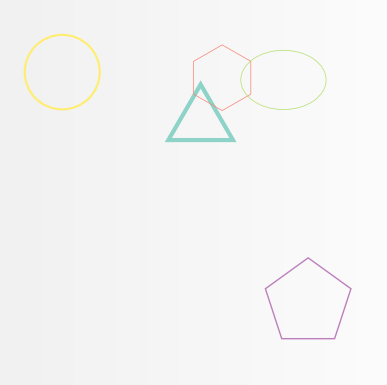[{"shape": "triangle", "thickness": 3, "radius": 0.48, "center": [0.518, 0.684]}, {"shape": "hexagon", "thickness": 0.5, "radius": 0.43, "center": [0.573, 0.798]}, {"shape": "oval", "thickness": 0.5, "radius": 0.55, "center": [0.731, 0.792]}, {"shape": "pentagon", "thickness": 1, "radius": 0.58, "center": [0.795, 0.214]}, {"shape": "circle", "thickness": 1.5, "radius": 0.48, "center": [0.161, 0.813]}]